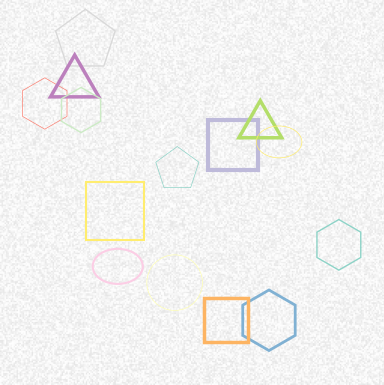[{"shape": "pentagon", "thickness": 0.5, "radius": 0.29, "center": [0.461, 0.561]}, {"shape": "hexagon", "thickness": 1, "radius": 0.33, "center": [0.88, 0.364]}, {"shape": "circle", "thickness": 0.5, "radius": 0.36, "center": [0.454, 0.266]}, {"shape": "square", "thickness": 3, "radius": 0.32, "center": [0.606, 0.624]}, {"shape": "hexagon", "thickness": 0.5, "radius": 0.33, "center": [0.116, 0.731]}, {"shape": "hexagon", "thickness": 2, "radius": 0.39, "center": [0.699, 0.168]}, {"shape": "square", "thickness": 2.5, "radius": 0.29, "center": [0.587, 0.169]}, {"shape": "triangle", "thickness": 2.5, "radius": 0.32, "center": [0.676, 0.674]}, {"shape": "oval", "thickness": 1.5, "radius": 0.33, "center": [0.306, 0.308]}, {"shape": "pentagon", "thickness": 1, "radius": 0.41, "center": [0.222, 0.894]}, {"shape": "triangle", "thickness": 2.5, "radius": 0.36, "center": [0.194, 0.785]}, {"shape": "hexagon", "thickness": 1, "radius": 0.29, "center": [0.211, 0.714]}, {"shape": "square", "thickness": 1.5, "radius": 0.38, "center": [0.3, 0.452]}, {"shape": "oval", "thickness": 0.5, "radius": 0.3, "center": [0.725, 0.631]}]